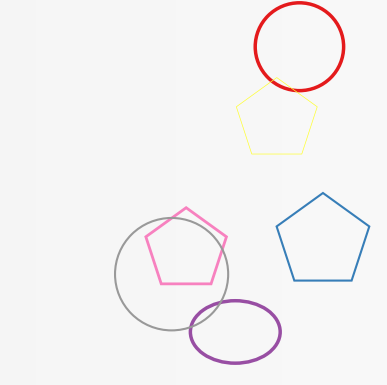[{"shape": "circle", "thickness": 2.5, "radius": 0.57, "center": [0.773, 0.879]}, {"shape": "pentagon", "thickness": 1.5, "radius": 0.63, "center": [0.833, 0.373]}, {"shape": "oval", "thickness": 2.5, "radius": 0.58, "center": [0.607, 0.138]}, {"shape": "pentagon", "thickness": 0.5, "radius": 0.55, "center": [0.714, 0.689]}, {"shape": "pentagon", "thickness": 2, "radius": 0.55, "center": [0.48, 0.351]}, {"shape": "circle", "thickness": 1.5, "radius": 0.73, "center": [0.443, 0.288]}]